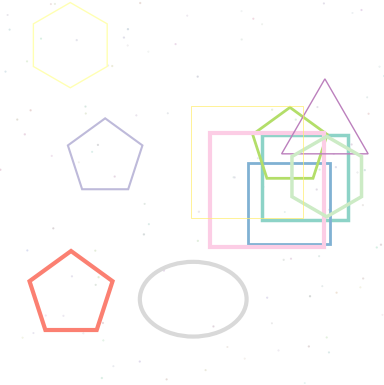[{"shape": "square", "thickness": 2.5, "radius": 0.55, "center": [0.792, 0.539]}, {"shape": "hexagon", "thickness": 1, "radius": 0.55, "center": [0.183, 0.883]}, {"shape": "pentagon", "thickness": 1.5, "radius": 0.51, "center": [0.273, 0.591]}, {"shape": "pentagon", "thickness": 3, "radius": 0.57, "center": [0.185, 0.235]}, {"shape": "square", "thickness": 2, "radius": 0.53, "center": [0.75, 0.471]}, {"shape": "pentagon", "thickness": 2, "radius": 0.51, "center": [0.753, 0.619]}, {"shape": "square", "thickness": 3, "radius": 0.74, "center": [0.693, 0.507]}, {"shape": "oval", "thickness": 3, "radius": 0.69, "center": [0.502, 0.223]}, {"shape": "triangle", "thickness": 1, "radius": 0.65, "center": [0.844, 0.665]}, {"shape": "hexagon", "thickness": 2.5, "radius": 0.52, "center": [0.849, 0.541]}, {"shape": "square", "thickness": 0.5, "radius": 0.73, "center": [0.642, 0.579]}]